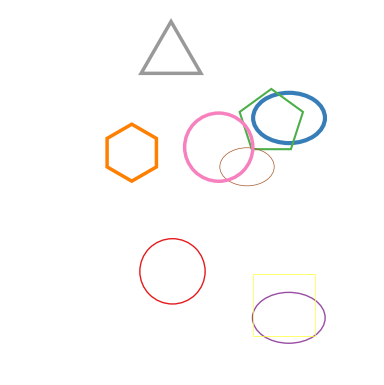[{"shape": "circle", "thickness": 1, "radius": 0.42, "center": [0.448, 0.295]}, {"shape": "oval", "thickness": 3, "radius": 0.47, "center": [0.751, 0.694]}, {"shape": "pentagon", "thickness": 1.5, "radius": 0.43, "center": [0.705, 0.682]}, {"shape": "oval", "thickness": 1, "radius": 0.47, "center": [0.75, 0.175]}, {"shape": "hexagon", "thickness": 2.5, "radius": 0.37, "center": [0.342, 0.603]}, {"shape": "square", "thickness": 0.5, "radius": 0.4, "center": [0.738, 0.208]}, {"shape": "oval", "thickness": 0.5, "radius": 0.35, "center": [0.642, 0.567]}, {"shape": "circle", "thickness": 2.5, "radius": 0.44, "center": [0.568, 0.618]}, {"shape": "triangle", "thickness": 2.5, "radius": 0.45, "center": [0.444, 0.854]}]